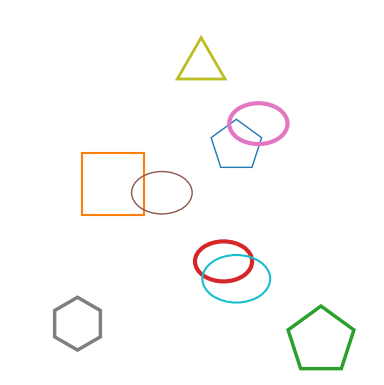[{"shape": "pentagon", "thickness": 1, "radius": 0.34, "center": [0.614, 0.621]}, {"shape": "square", "thickness": 1.5, "radius": 0.4, "center": [0.294, 0.521]}, {"shape": "pentagon", "thickness": 2.5, "radius": 0.45, "center": [0.834, 0.115]}, {"shape": "oval", "thickness": 3, "radius": 0.37, "center": [0.581, 0.321]}, {"shape": "oval", "thickness": 1, "radius": 0.39, "center": [0.42, 0.499]}, {"shape": "oval", "thickness": 3, "radius": 0.38, "center": [0.671, 0.679]}, {"shape": "hexagon", "thickness": 2.5, "radius": 0.34, "center": [0.201, 0.159]}, {"shape": "triangle", "thickness": 2, "radius": 0.36, "center": [0.522, 0.831]}, {"shape": "oval", "thickness": 1.5, "radius": 0.44, "center": [0.614, 0.276]}]